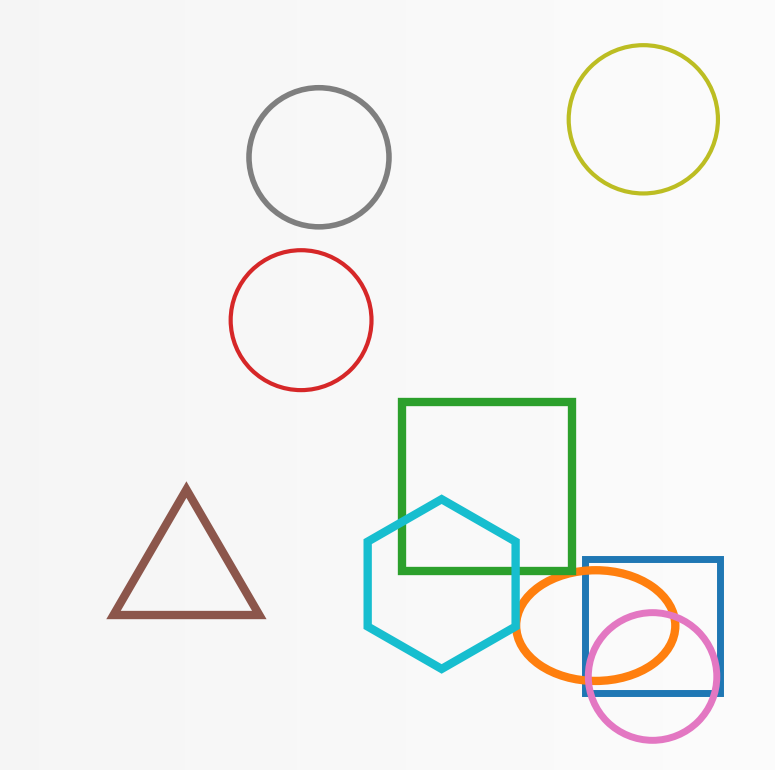[{"shape": "square", "thickness": 2.5, "radius": 0.43, "center": [0.842, 0.187]}, {"shape": "oval", "thickness": 3, "radius": 0.51, "center": [0.769, 0.188]}, {"shape": "square", "thickness": 3, "radius": 0.55, "center": [0.629, 0.368]}, {"shape": "circle", "thickness": 1.5, "radius": 0.45, "center": [0.388, 0.584]}, {"shape": "triangle", "thickness": 3, "radius": 0.54, "center": [0.241, 0.256]}, {"shape": "circle", "thickness": 2.5, "radius": 0.41, "center": [0.842, 0.121]}, {"shape": "circle", "thickness": 2, "radius": 0.45, "center": [0.412, 0.796]}, {"shape": "circle", "thickness": 1.5, "radius": 0.48, "center": [0.83, 0.845]}, {"shape": "hexagon", "thickness": 3, "radius": 0.55, "center": [0.57, 0.241]}]